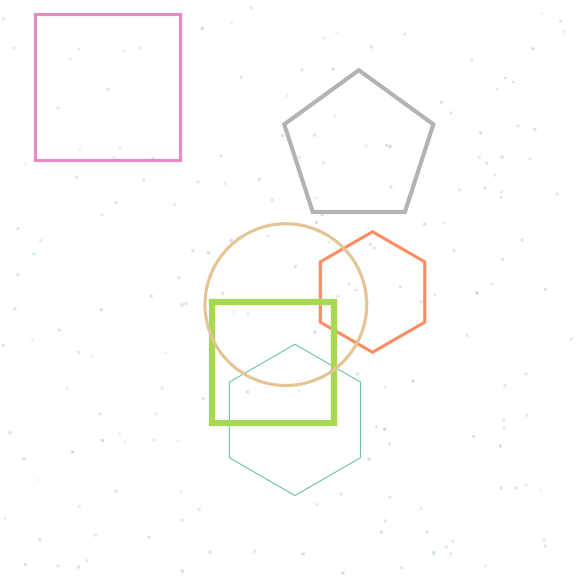[{"shape": "hexagon", "thickness": 0.5, "radius": 0.66, "center": [0.511, 0.272]}, {"shape": "hexagon", "thickness": 1.5, "radius": 0.52, "center": [0.645, 0.493]}, {"shape": "square", "thickness": 1.5, "radius": 0.63, "center": [0.186, 0.848]}, {"shape": "square", "thickness": 3, "radius": 0.52, "center": [0.473, 0.372]}, {"shape": "circle", "thickness": 1.5, "radius": 0.7, "center": [0.495, 0.472]}, {"shape": "pentagon", "thickness": 2, "radius": 0.68, "center": [0.621, 0.742]}]